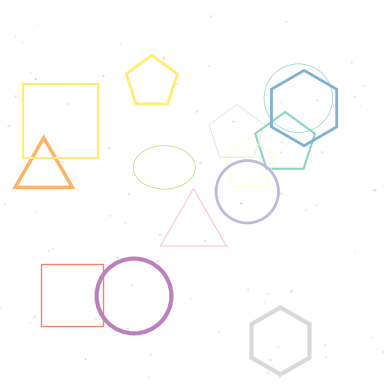[{"shape": "pentagon", "thickness": 1.5, "radius": 0.41, "center": [0.741, 0.628]}, {"shape": "circle", "thickness": 0.5, "radius": 0.45, "center": [0.775, 0.745]}, {"shape": "pentagon", "thickness": 0.5, "radius": 0.35, "center": [0.649, 0.571]}, {"shape": "circle", "thickness": 2, "radius": 0.41, "center": [0.642, 0.502]}, {"shape": "square", "thickness": 1, "radius": 0.41, "center": [0.187, 0.234]}, {"shape": "hexagon", "thickness": 2, "radius": 0.49, "center": [0.79, 0.719]}, {"shape": "triangle", "thickness": 2.5, "radius": 0.43, "center": [0.114, 0.556]}, {"shape": "oval", "thickness": 0.5, "radius": 0.4, "center": [0.427, 0.565]}, {"shape": "triangle", "thickness": 1, "radius": 0.49, "center": [0.502, 0.411]}, {"shape": "hexagon", "thickness": 3, "radius": 0.43, "center": [0.729, 0.114]}, {"shape": "circle", "thickness": 3, "radius": 0.49, "center": [0.348, 0.231]}, {"shape": "pentagon", "thickness": 0.5, "radius": 0.38, "center": [0.615, 0.653]}, {"shape": "pentagon", "thickness": 2, "radius": 0.35, "center": [0.394, 0.786]}, {"shape": "square", "thickness": 1.5, "radius": 0.49, "center": [0.157, 0.686]}]